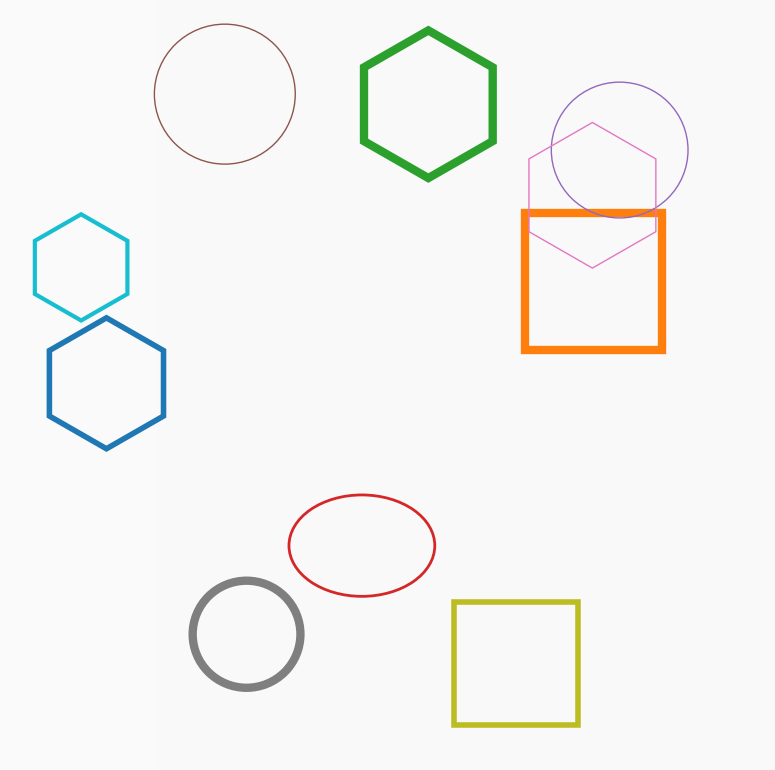[{"shape": "hexagon", "thickness": 2, "radius": 0.43, "center": [0.137, 0.502]}, {"shape": "square", "thickness": 3, "radius": 0.44, "center": [0.766, 0.634]}, {"shape": "hexagon", "thickness": 3, "radius": 0.48, "center": [0.553, 0.865]}, {"shape": "oval", "thickness": 1, "radius": 0.47, "center": [0.467, 0.291]}, {"shape": "circle", "thickness": 0.5, "radius": 0.44, "center": [0.8, 0.805]}, {"shape": "circle", "thickness": 0.5, "radius": 0.45, "center": [0.29, 0.878]}, {"shape": "hexagon", "thickness": 0.5, "radius": 0.47, "center": [0.764, 0.746]}, {"shape": "circle", "thickness": 3, "radius": 0.35, "center": [0.318, 0.176]}, {"shape": "square", "thickness": 2, "radius": 0.4, "center": [0.666, 0.138]}, {"shape": "hexagon", "thickness": 1.5, "radius": 0.34, "center": [0.105, 0.653]}]